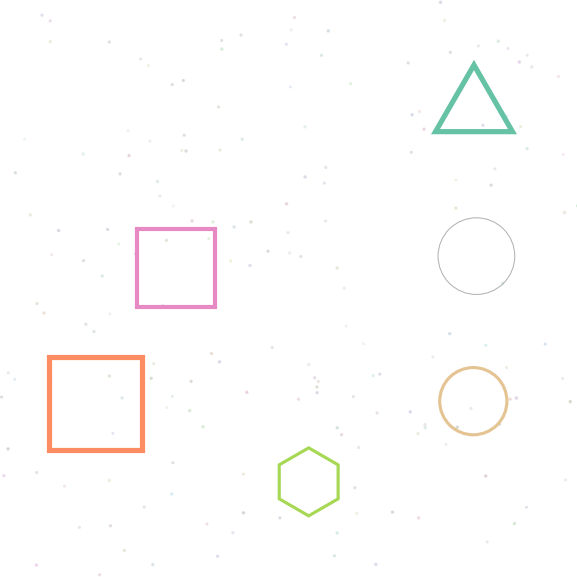[{"shape": "triangle", "thickness": 2.5, "radius": 0.38, "center": [0.821, 0.81]}, {"shape": "square", "thickness": 2.5, "radius": 0.4, "center": [0.165, 0.3]}, {"shape": "square", "thickness": 2, "radius": 0.34, "center": [0.305, 0.535]}, {"shape": "hexagon", "thickness": 1.5, "radius": 0.29, "center": [0.535, 0.165]}, {"shape": "circle", "thickness": 1.5, "radius": 0.29, "center": [0.82, 0.304]}, {"shape": "circle", "thickness": 0.5, "radius": 0.33, "center": [0.825, 0.556]}]